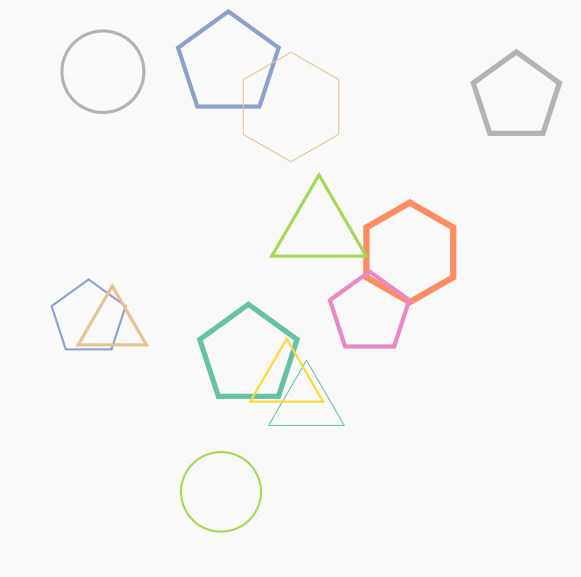[{"shape": "pentagon", "thickness": 2.5, "radius": 0.44, "center": [0.427, 0.384]}, {"shape": "triangle", "thickness": 0.5, "radius": 0.38, "center": [0.527, 0.3]}, {"shape": "hexagon", "thickness": 3, "radius": 0.43, "center": [0.705, 0.562]}, {"shape": "pentagon", "thickness": 2, "radius": 0.46, "center": [0.393, 0.888]}, {"shape": "pentagon", "thickness": 1, "radius": 0.33, "center": [0.152, 0.448]}, {"shape": "pentagon", "thickness": 2, "radius": 0.36, "center": [0.636, 0.457]}, {"shape": "triangle", "thickness": 1.5, "radius": 0.47, "center": [0.549, 0.603]}, {"shape": "circle", "thickness": 1, "radius": 0.34, "center": [0.38, 0.147]}, {"shape": "triangle", "thickness": 1, "radius": 0.36, "center": [0.493, 0.34]}, {"shape": "hexagon", "thickness": 0.5, "radius": 0.47, "center": [0.501, 0.814]}, {"shape": "triangle", "thickness": 1.5, "radius": 0.34, "center": [0.193, 0.436]}, {"shape": "pentagon", "thickness": 2.5, "radius": 0.39, "center": [0.888, 0.831]}, {"shape": "circle", "thickness": 1.5, "radius": 0.35, "center": [0.177, 0.875]}]